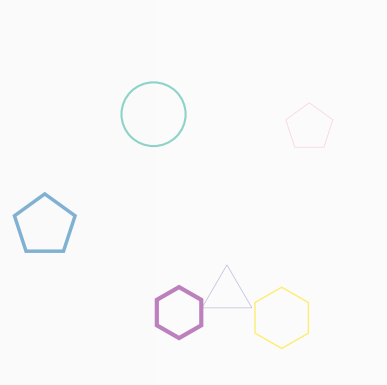[{"shape": "circle", "thickness": 1.5, "radius": 0.41, "center": [0.396, 0.703]}, {"shape": "triangle", "thickness": 0.5, "radius": 0.37, "center": [0.586, 0.238]}, {"shape": "pentagon", "thickness": 2.5, "radius": 0.41, "center": [0.116, 0.414]}, {"shape": "pentagon", "thickness": 0.5, "radius": 0.32, "center": [0.798, 0.669]}, {"shape": "hexagon", "thickness": 3, "radius": 0.33, "center": [0.462, 0.188]}, {"shape": "hexagon", "thickness": 1, "radius": 0.4, "center": [0.727, 0.174]}]